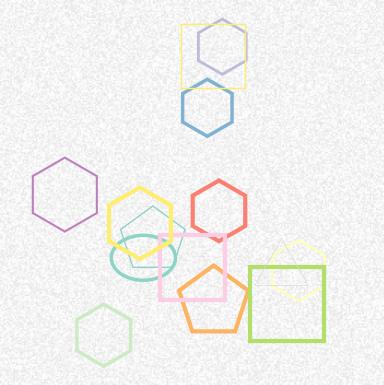[{"shape": "oval", "thickness": 2.5, "radius": 0.42, "center": [0.372, 0.33]}, {"shape": "pentagon", "thickness": 1, "radius": 0.44, "center": [0.397, 0.377]}, {"shape": "hexagon", "thickness": 1.5, "radius": 0.4, "center": [0.776, 0.297]}, {"shape": "hexagon", "thickness": 2, "radius": 0.36, "center": [0.577, 0.879]}, {"shape": "hexagon", "thickness": 3, "radius": 0.39, "center": [0.569, 0.452]}, {"shape": "hexagon", "thickness": 2.5, "radius": 0.37, "center": [0.539, 0.72]}, {"shape": "pentagon", "thickness": 3, "radius": 0.47, "center": [0.555, 0.216]}, {"shape": "square", "thickness": 3, "radius": 0.48, "center": [0.747, 0.211]}, {"shape": "square", "thickness": 3, "radius": 0.42, "center": [0.5, 0.305]}, {"shape": "triangle", "thickness": 0.5, "radius": 0.4, "center": [0.731, 0.299]}, {"shape": "hexagon", "thickness": 1.5, "radius": 0.48, "center": [0.168, 0.495]}, {"shape": "hexagon", "thickness": 2.5, "radius": 0.4, "center": [0.269, 0.129]}, {"shape": "square", "thickness": 1, "radius": 0.42, "center": [0.552, 0.855]}, {"shape": "hexagon", "thickness": 3, "radius": 0.46, "center": [0.364, 0.42]}]